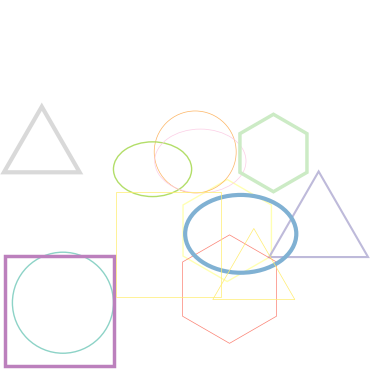[{"shape": "circle", "thickness": 1, "radius": 0.66, "center": [0.163, 0.214]}, {"shape": "hexagon", "thickness": 1, "radius": 0.66, "center": [0.59, 0.401]}, {"shape": "triangle", "thickness": 1.5, "radius": 0.74, "center": [0.828, 0.406]}, {"shape": "hexagon", "thickness": 0.5, "radius": 0.7, "center": [0.596, 0.249]}, {"shape": "oval", "thickness": 3, "radius": 0.72, "center": [0.625, 0.393]}, {"shape": "circle", "thickness": 0.5, "radius": 0.53, "center": [0.507, 0.605]}, {"shape": "oval", "thickness": 1, "radius": 0.51, "center": [0.396, 0.56]}, {"shape": "oval", "thickness": 0.5, "radius": 0.59, "center": [0.52, 0.582]}, {"shape": "triangle", "thickness": 3, "radius": 0.57, "center": [0.109, 0.609]}, {"shape": "square", "thickness": 2.5, "radius": 0.71, "center": [0.155, 0.192]}, {"shape": "hexagon", "thickness": 2.5, "radius": 0.5, "center": [0.71, 0.603]}, {"shape": "triangle", "thickness": 0.5, "radius": 0.62, "center": [0.659, 0.284]}, {"shape": "square", "thickness": 0.5, "radius": 0.68, "center": [0.437, 0.365]}]